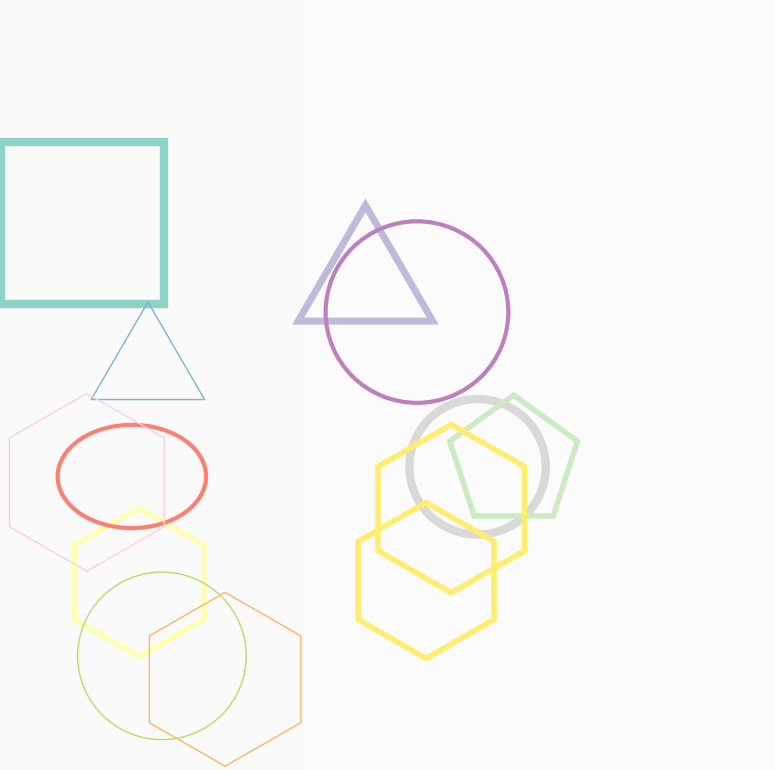[{"shape": "square", "thickness": 3, "radius": 0.53, "center": [0.106, 0.711]}, {"shape": "hexagon", "thickness": 2, "radius": 0.48, "center": [0.179, 0.244]}, {"shape": "triangle", "thickness": 2.5, "radius": 0.5, "center": [0.472, 0.633]}, {"shape": "oval", "thickness": 1.5, "radius": 0.48, "center": [0.17, 0.381]}, {"shape": "triangle", "thickness": 0.5, "radius": 0.42, "center": [0.191, 0.523]}, {"shape": "hexagon", "thickness": 0.5, "radius": 0.56, "center": [0.29, 0.118]}, {"shape": "circle", "thickness": 0.5, "radius": 0.54, "center": [0.209, 0.148]}, {"shape": "hexagon", "thickness": 0.5, "radius": 0.58, "center": [0.112, 0.374]}, {"shape": "circle", "thickness": 3, "radius": 0.44, "center": [0.616, 0.394]}, {"shape": "circle", "thickness": 1.5, "radius": 0.59, "center": [0.538, 0.595]}, {"shape": "pentagon", "thickness": 2, "radius": 0.43, "center": [0.663, 0.4]}, {"shape": "hexagon", "thickness": 2, "radius": 0.51, "center": [0.55, 0.246]}, {"shape": "hexagon", "thickness": 2, "radius": 0.55, "center": [0.582, 0.339]}]